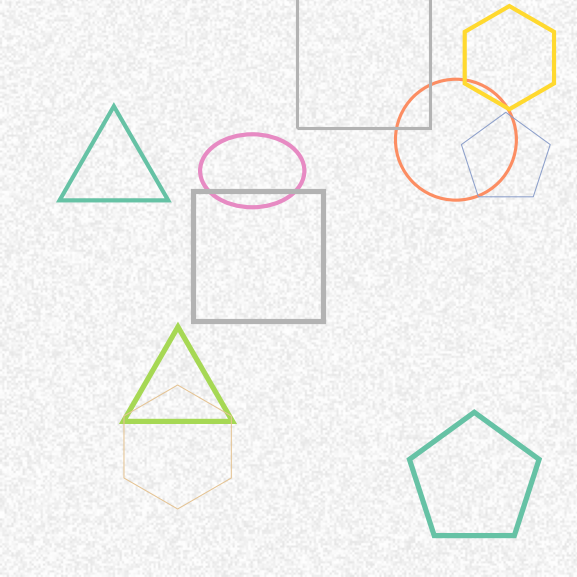[{"shape": "triangle", "thickness": 2, "radius": 0.54, "center": [0.197, 0.707]}, {"shape": "pentagon", "thickness": 2.5, "radius": 0.59, "center": [0.821, 0.167]}, {"shape": "circle", "thickness": 1.5, "radius": 0.52, "center": [0.789, 0.757]}, {"shape": "pentagon", "thickness": 0.5, "radius": 0.4, "center": [0.876, 0.724]}, {"shape": "oval", "thickness": 2, "radius": 0.45, "center": [0.437, 0.703]}, {"shape": "triangle", "thickness": 2.5, "radius": 0.55, "center": [0.308, 0.324]}, {"shape": "hexagon", "thickness": 2, "radius": 0.45, "center": [0.882, 0.899]}, {"shape": "hexagon", "thickness": 0.5, "radius": 0.54, "center": [0.308, 0.225]}, {"shape": "square", "thickness": 2.5, "radius": 0.56, "center": [0.447, 0.556]}, {"shape": "square", "thickness": 1.5, "radius": 0.58, "center": [0.63, 0.892]}]